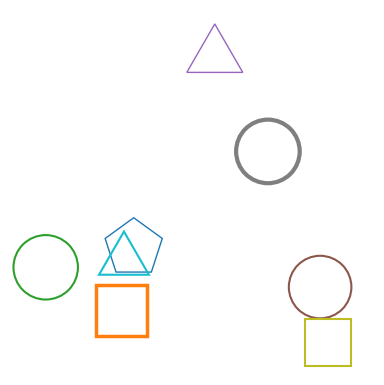[{"shape": "pentagon", "thickness": 1, "radius": 0.39, "center": [0.347, 0.356]}, {"shape": "square", "thickness": 2.5, "radius": 0.33, "center": [0.315, 0.194]}, {"shape": "circle", "thickness": 1.5, "radius": 0.42, "center": [0.119, 0.306]}, {"shape": "triangle", "thickness": 1, "radius": 0.42, "center": [0.558, 0.854]}, {"shape": "circle", "thickness": 1.5, "radius": 0.41, "center": [0.831, 0.254]}, {"shape": "circle", "thickness": 3, "radius": 0.41, "center": [0.696, 0.607]}, {"shape": "square", "thickness": 1.5, "radius": 0.3, "center": [0.851, 0.11]}, {"shape": "triangle", "thickness": 1.5, "radius": 0.37, "center": [0.322, 0.324]}]